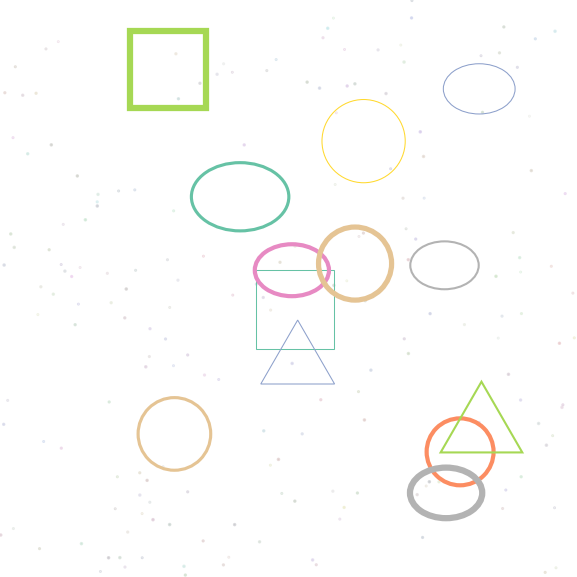[{"shape": "square", "thickness": 0.5, "radius": 0.34, "center": [0.511, 0.463]}, {"shape": "oval", "thickness": 1.5, "radius": 0.42, "center": [0.416, 0.658]}, {"shape": "circle", "thickness": 2, "radius": 0.29, "center": [0.797, 0.217]}, {"shape": "oval", "thickness": 0.5, "radius": 0.31, "center": [0.83, 0.845]}, {"shape": "triangle", "thickness": 0.5, "radius": 0.37, "center": [0.515, 0.371]}, {"shape": "oval", "thickness": 2, "radius": 0.32, "center": [0.505, 0.531]}, {"shape": "square", "thickness": 3, "radius": 0.33, "center": [0.291, 0.878]}, {"shape": "triangle", "thickness": 1, "radius": 0.41, "center": [0.834, 0.257]}, {"shape": "circle", "thickness": 0.5, "radius": 0.36, "center": [0.63, 0.755]}, {"shape": "circle", "thickness": 2.5, "radius": 0.32, "center": [0.615, 0.543]}, {"shape": "circle", "thickness": 1.5, "radius": 0.31, "center": [0.302, 0.248]}, {"shape": "oval", "thickness": 1, "radius": 0.3, "center": [0.77, 0.54]}, {"shape": "oval", "thickness": 3, "radius": 0.31, "center": [0.772, 0.146]}]